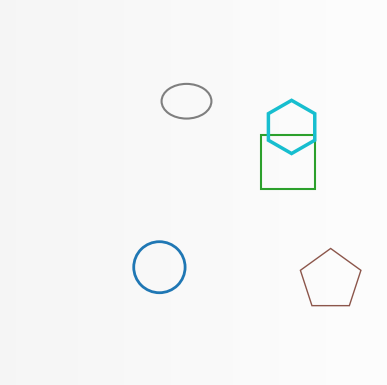[{"shape": "circle", "thickness": 2, "radius": 0.33, "center": [0.411, 0.306]}, {"shape": "square", "thickness": 1.5, "radius": 0.35, "center": [0.743, 0.579]}, {"shape": "pentagon", "thickness": 1, "radius": 0.41, "center": [0.853, 0.273]}, {"shape": "oval", "thickness": 1.5, "radius": 0.32, "center": [0.481, 0.737]}, {"shape": "hexagon", "thickness": 2.5, "radius": 0.35, "center": [0.752, 0.67]}]